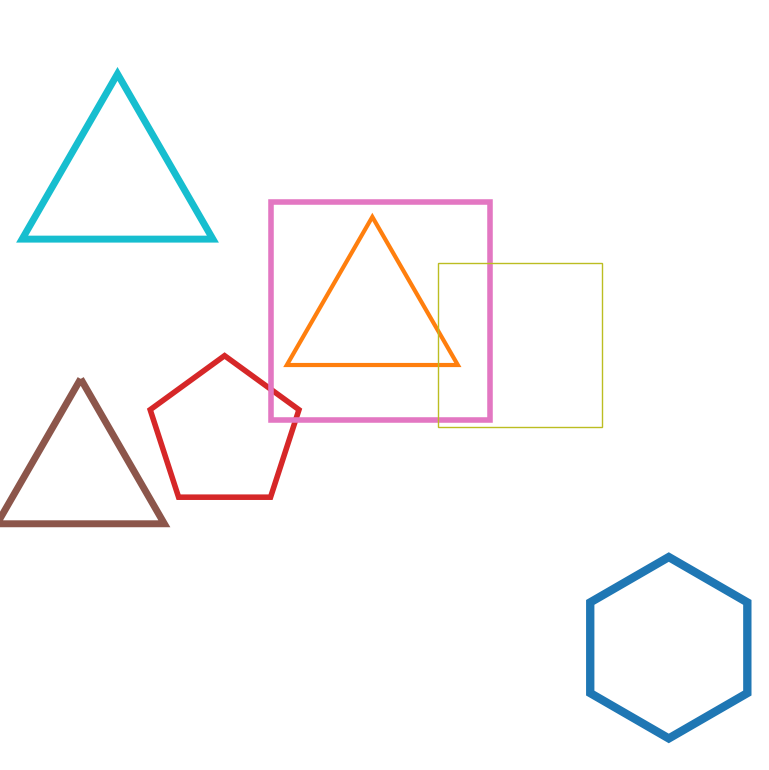[{"shape": "hexagon", "thickness": 3, "radius": 0.59, "center": [0.869, 0.159]}, {"shape": "triangle", "thickness": 1.5, "radius": 0.64, "center": [0.484, 0.59]}, {"shape": "pentagon", "thickness": 2, "radius": 0.51, "center": [0.292, 0.436]}, {"shape": "triangle", "thickness": 2.5, "radius": 0.63, "center": [0.105, 0.383]}, {"shape": "square", "thickness": 2, "radius": 0.71, "center": [0.494, 0.596]}, {"shape": "square", "thickness": 0.5, "radius": 0.53, "center": [0.675, 0.552]}, {"shape": "triangle", "thickness": 2.5, "radius": 0.72, "center": [0.153, 0.761]}]